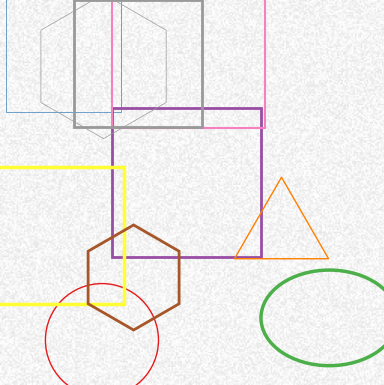[{"shape": "circle", "thickness": 1, "radius": 0.73, "center": [0.265, 0.117]}, {"shape": "square", "thickness": 0.5, "radius": 0.74, "center": [0.165, 0.858]}, {"shape": "oval", "thickness": 2.5, "radius": 0.89, "center": [0.855, 0.174]}, {"shape": "square", "thickness": 2, "radius": 0.97, "center": [0.484, 0.526]}, {"shape": "triangle", "thickness": 1, "radius": 0.71, "center": [0.731, 0.399]}, {"shape": "square", "thickness": 2.5, "radius": 0.89, "center": [0.144, 0.388]}, {"shape": "hexagon", "thickness": 2, "radius": 0.68, "center": [0.347, 0.279]}, {"shape": "square", "thickness": 1.5, "radius": 0.99, "center": [0.489, 0.866]}, {"shape": "hexagon", "thickness": 0.5, "radius": 0.94, "center": [0.269, 0.828]}, {"shape": "square", "thickness": 2, "radius": 0.83, "center": [0.358, 0.835]}]